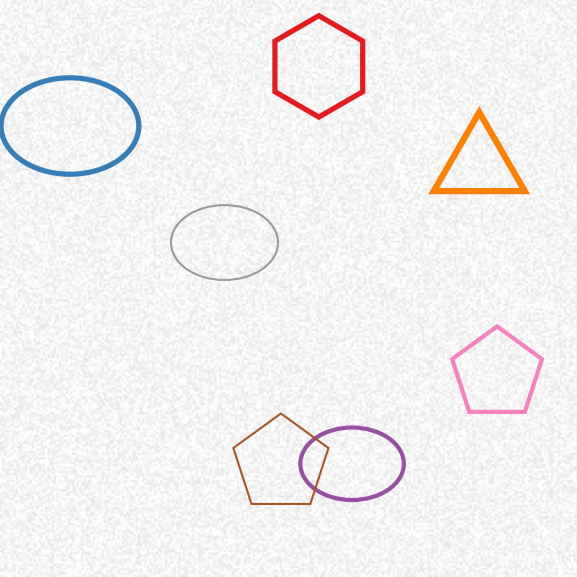[{"shape": "hexagon", "thickness": 2.5, "radius": 0.44, "center": [0.552, 0.884]}, {"shape": "oval", "thickness": 2.5, "radius": 0.6, "center": [0.121, 0.781]}, {"shape": "oval", "thickness": 2, "radius": 0.45, "center": [0.61, 0.196]}, {"shape": "triangle", "thickness": 3, "radius": 0.46, "center": [0.83, 0.714]}, {"shape": "pentagon", "thickness": 1, "radius": 0.43, "center": [0.486, 0.197]}, {"shape": "pentagon", "thickness": 2, "radius": 0.41, "center": [0.861, 0.352]}, {"shape": "oval", "thickness": 1, "radius": 0.46, "center": [0.389, 0.579]}]